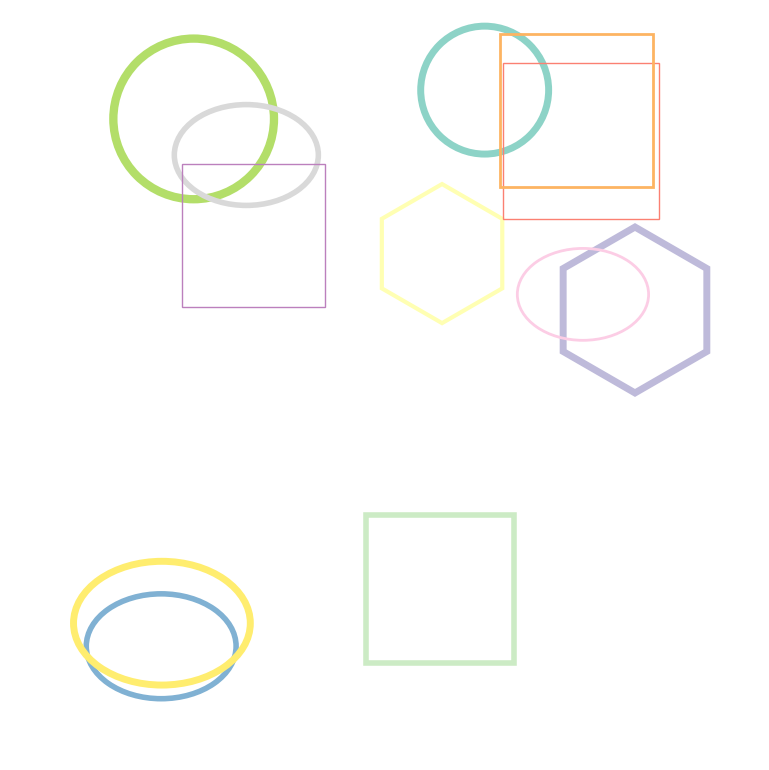[{"shape": "circle", "thickness": 2.5, "radius": 0.42, "center": [0.629, 0.883]}, {"shape": "hexagon", "thickness": 1.5, "radius": 0.45, "center": [0.574, 0.671]}, {"shape": "hexagon", "thickness": 2.5, "radius": 0.54, "center": [0.825, 0.597]}, {"shape": "square", "thickness": 0.5, "radius": 0.51, "center": [0.755, 0.817]}, {"shape": "oval", "thickness": 2, "radius": 0.49, "center": [0.209, 0.161]}, {"shape": "square", "thickness": 1, "radius": 0.5, "center": [0.749, 0.857]}, {"shape": "circle", "thickness": 3, "radius": 0.52, "center": [0.252, 0.846]}, {"shape": "oval", "thickness": 1, "radius": 0.43, "center": [0.757, 0.618]}, {"shape": "oval", "thickness": 2, "radius": 0.47, "center": [0.32, 0.799]}, {"shape": "square", "thickness": 0.5, "radius": 0.46, "center": [0.329, 0.694]}, {"shape": "square", "thickness": 2, "radius": 0.48, "center": [0.571, 0.235]}, {"shape": "oval", "thickness": 2.5, "radius": 0.57, "center": [0.21, 0.191]}]